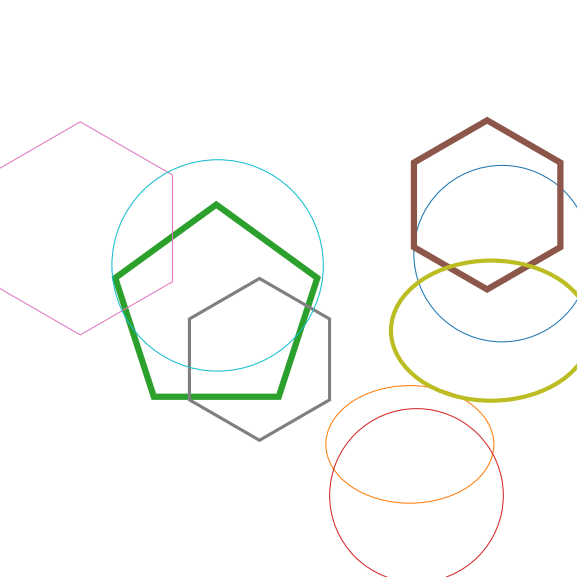[{"shape": "circle", "thickness": 0.5, "radius": 0.76, "center": [0.869, 0.56]}, {"shape": "oval", "thickness": 0.5, "radius": 0.73, "center": [0.71, 0.23]}, {"shape": "pentagon", "thickness": 3, "radius": 0.92, "center": [0.375, 0.461]}, {"shape": "circle", "thickness": 0.5, "radius": 0.75, "center": [0.721, 0.141]}, {"shape": "hexagon", "thickness": 3, "radius": 0.73, "center": [0.844, 0.644]}, {"shape": "hexagon", "thickness": 0.5, "radius": 0.92, "center": [0.139, 0.604]}, {"shape": "hexagon", "thickness": 1.5, "radius": 0.7, "center": [0.449, 0.377]}, {"shape": "oval", "thickness": 2, "radius": 0.87, "center": [0.85, 0.427]}, {"shape": "circle", "thickness": 0.5, "radius": 0.92, "center": [0.377, 0.54]}]